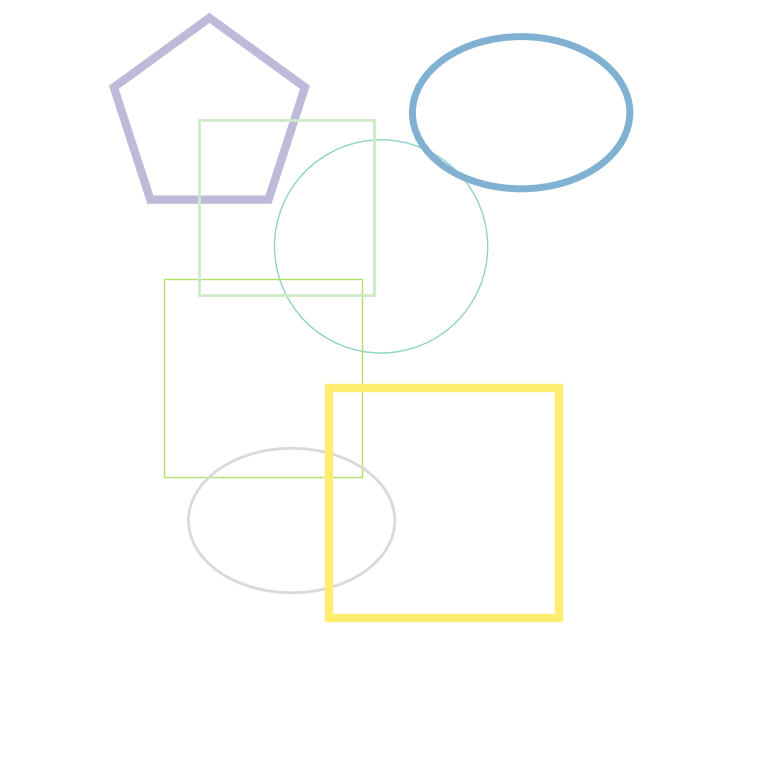[{"shape": "circle", "thickness": 0.5, "radius": 0.69, "center": [0.495, 0.68]}, {"shape": "pentagon", "thickness": 3, "radius": 0.65, "center": [0.272, 0.846]}, {"shape": "oval", "thickness": 2.5, "radius": 0.71, "center": [0.677, 0.854]}, {"shape": "square", "thickness": 0.5, "radius": 0.64, "center": [0.341, 0.509]}, {"shape": "oval", "thickness": 1, "radius": 0.67, "center": [0.379, 0.324]}, {"shape": "square", "thickness": 1, "radius": 0.57, "center": [0.372, 0.731]}, {"shape": "square", "thickness": 3, "radius": 0.75, "center": [0.577, 0.347]}]